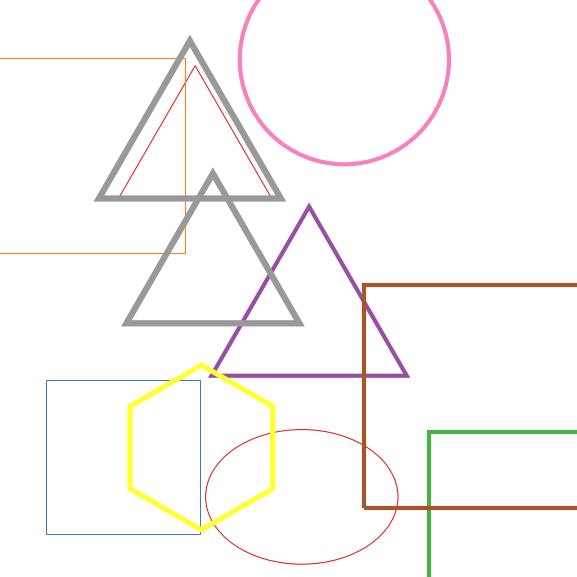[{"shape": "triangle", "thickness": 0.5, "radius": 0.78, "center": [0.338, 0.73]}, {"shape": "oval", "thickness": 0.5, "radius": 0.83, "center": [0.523, 0.139]}, {"shape": "square", "thickness": 0.5, "radius": 0.67, "center": [0.213, 0.208]}, {"shape": "square", "thickness": 2, "radius": 0.72, "center": [0.887, 0.107]}, {"shape": "triangle", "thickness": 2, "radius": 0.98, "center": [0.535, 0.446]}, {"shape": "square", "thickness": 0.5, "radius": 0.85, "center": [0.151, 0.73]}, {"shape": "hexagon", "thickness": 2.5, "radius": 0.71, "center": [0.349, 0.224]}, {"shape": "square", "thickness": 2, "radius": 0.97, "center": [0.825, 0.312]}, {"shape": "circle", "thickness": 2, "radius": 0.91, "center": [0.596, 0.896]}, {"shape": "triangle", "thickness": 3, "radius": 0.86, "center": [0.369, 0.526]}, {"shape": "triangle", "thickness": 3, "radius": 0.91, "center": [0.329, 0.746]}]